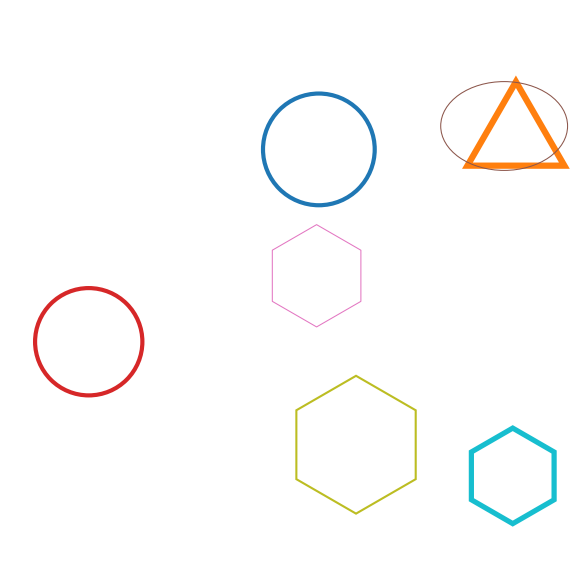[{"shape": "circle", "thickness": 2, "radius": 0.48, "center": [0.552, 0.74]}, {"shape": "triangle", "thickness": 3, "radius": 0.48, "center": [0.893, 0.761]}, {"shape": "circle", "thickness": 2, "radius": 0.46, "center": [0.154, 0.407]}, {"shape": "oval", "thickness": 0.5, "radius": 0.55, "center": [0.873, 0.781]}, {"shape": "hexagon", "thickness": 0.5, "radius": 0.44, "center": [0.548, 0.522]}, {"shape": "hexagon", "thickness": 1, "radius": 0.6, "center": [0.617, 0.229]}, {"shape": "hexagon", "thickness": 2.5, "radius": 0.41, "center": [0.888, 0.175]}]